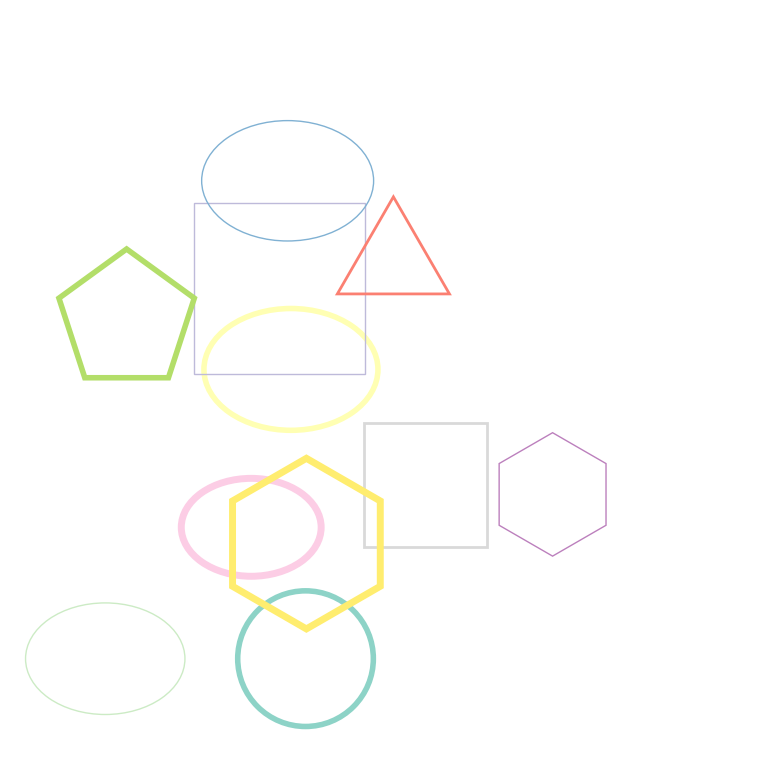[{"shape": "circle", "thickness": 2, "radius": 0.44, "center": [0.397, 0.145]}, {"shape": "oval", "thickness": 2, "radius": 0.56, "center": [0.378, 0.52]}, {"shape": "square", "thickness": 0.5, "radius": 0.55, "center": [0.363, 0.625]}, {"shape": "triangle", "thickness": 1, "radius": 0.42, "center": [0.511, 0.66]}, {"shape": "oval", "thickness": 0.5, "radius": 0.56, "center": [0.374, 0.765]}, {"shape": "pentagon", "thickness": 2, "radius": 0.46, "center": [0.164, 0.584]}, {"shape": "oval", "thickness": 2.5, "radius": 0.45, "center": [0.326, 0.315]}, {"shape": "square", "thickness": 1, "radius": 0.4, "center": [0.553, 0.37]}, {"shape": "hexagon", "thickness": 0.5, "radius": 0.4, "center": [0.718, 0.358]}, {"shape": "oval", "thickness": 0.5, "radius": 0.52, "center": [0.137, 0.145]}, {"shape": "hexagon", "thickness": 2.5, "radius": 0.55, "center": [0.398, 0.294]}]